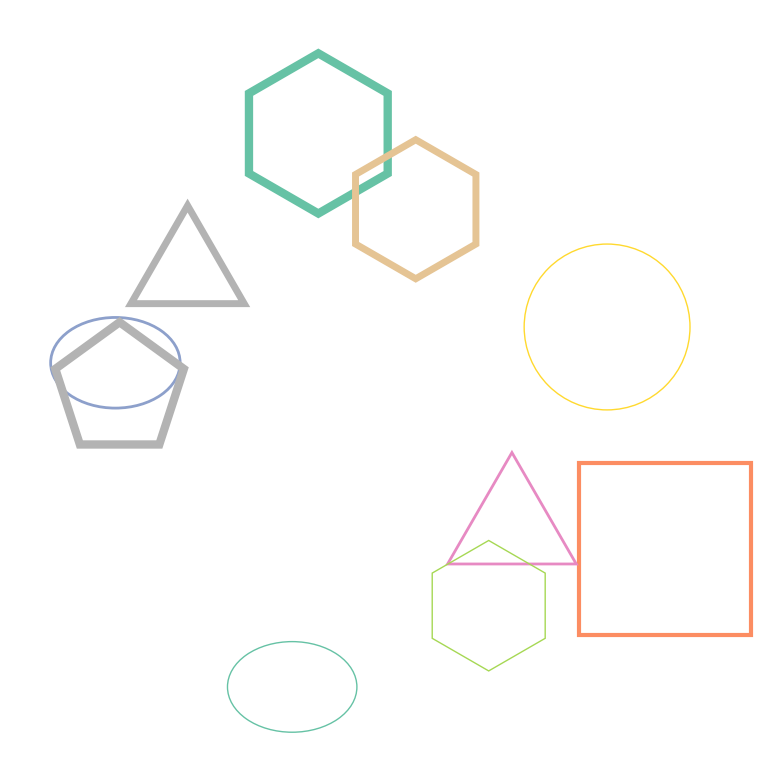[{"shape": "hexagon", "thickness": 3, "radius": 0.52, "center": [0.413, 0.827]}, {"shape": "oval", "thickness": 0.5, "radius": 0.42, "center": [0.379, 0.108]}, {"shape": "square", "thickness": 1.5, "radius": 0.56, "center": [0.863, 0.287]}, {"shape": "oval", "thickness": 1, "radius": 0.42, "center": [0.15, 0.529]}, {"shape": "triangle", "thickness": 1, "radius": 0.48, "center": [0.665, 0.316]}, {"shape": "hexagon", "thickness": 0.5, "radius": 0.42, "center": [0.635, 0.213]}, {"shape": "circle", "thickness": 0.5, "radius": 0.54, "center": [0.788, 0.575]}, {"shape": "hexagon", "thickness": 2.5, "radius": 0.45, "center": [0.54, 0.728]}, {"shape": "triangle", "thickness": 2.5, "radius": 0.42, "center": [0.244, 0.648]}, {"shape": "pentagon", "thickness": 3, "radius": 0.44, "center": [0.155, 0.494]}]